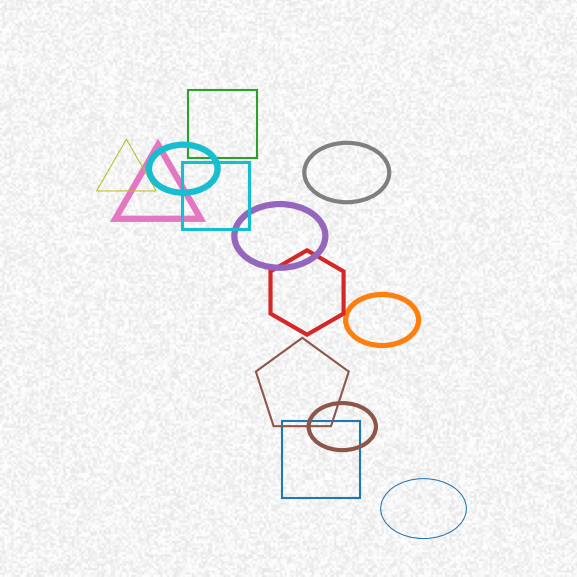[{"shape": "square", "thickness": 1, "radius": 0.34, "center": [0.555, 0.203]}, {"shape": "oval", "thickness": 0.5, "radius": 0.37, "center": [0.733, 0.118]}, {"shape": "oval", "thickness": 2.5, "radius": 0.32, "center": [0.662, 0.445]}, {"shape": "square", "thickness": 1, "radius": 0.3, "center": [0.385, 0.785]}, {"shape": "hexagon", "thickness": 2, "radius": 0.37, "center": [0.532, 0.493]}, {"shape": "oval", "thickness": 3, "radius": 0.39, "center": [0.485, 0.591]}, {"shape": "oval", "thickness": 2, "radius": 0.29, "center": [0.593, 0.26]}, {"shape": "pentagon", "thickness": 1, "radius": 0.42, "center": [0.523, 0.33]}, {"shape": "triangle", "thickness": 3, "radius": 0.43, "center": [0.274, 0.663]}, {"shape": "oval", "thickness": 2, "radius": 0.37, "center": [0.6, 0.7]}, {"shape": "triangle", "thickness": 0.5, "radius": 0.3, "center": [0.219, 0.698]}, {"shape": "square", "thickness": 1.5, "radius": 0.29, "center": [0.373, 0.661]}, {"shape": "oval", "thickness": 3, "radius": 0.3, "center": [0.317, 0.707]}]